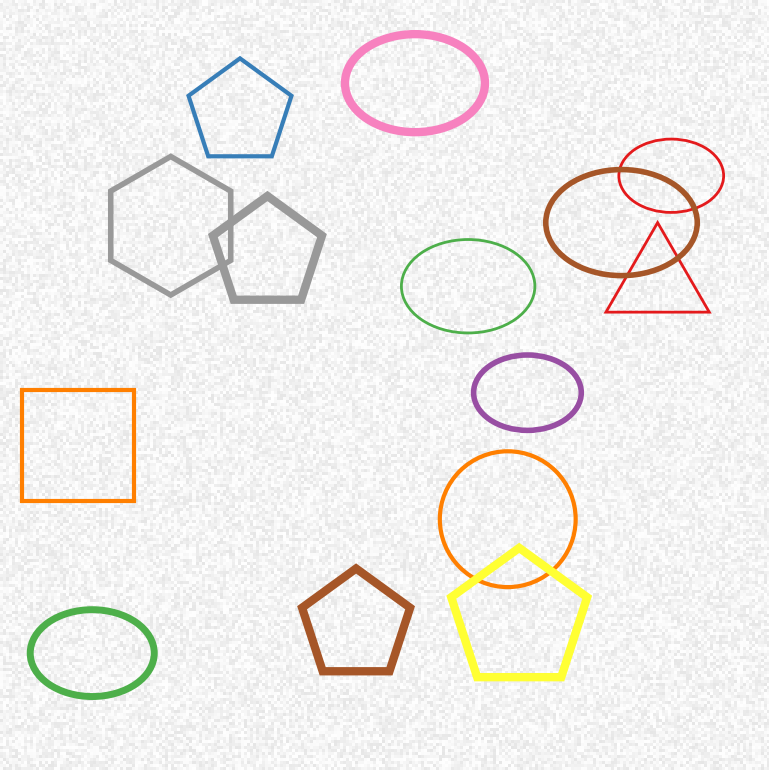[{"shape": "triangle", "thickness": 1, "radius": 0.39, "center": [0.854, 0.633]}, {"shape": "oval", "thickness": 1, "radius": 0.34, "center": [0.872, 0.772]}, {"shape": "pentagon", "thickness": 1.5, "radius": 0.35, "center": [0.312, 0.854]}, {"shape": "oval", "thickness": 1, "radius": 0.43, "center": [0.608, 0.628]}, {"shape": "oval", "thickness": 2.5, "radius": 0.4, "center": [0.12, 0.152]}, {"shape": "oval", "thickness": 2, "radius": 0.35, "center": [0.685, 0.49]}, {"shape": "square", "thickness": 1.5, "radius": 0.36, "center": [0.101, 0.421]}, {"shape": "circle", "thickness": 1.5, "radius": 0.44, "center": [0.659, 0.326]}, {"shape": "pentagon", "thickness": 3, "radius": 0.46, "center": [0.674, 0.196]}, {"shape": "pentagon", "thickness": 3, "radius": 0.37, "center": [0.462, 0.188]}, {"shape": "oval", "thickness": 2, "radius": 0.49, "center": [0.807, 0.711]}, {"shape": "oval", "thickness": 3, "radius": 0.45, "center": [0.539, 0.892]}, {"shape": "pentagon", "thickness": 3, "radius": 0.37, "center": [0.347, 0.671]}, {"shape": "hexagon", "thickness": 2, "radius": 0.45, "center": [0.222, 0.707]}]